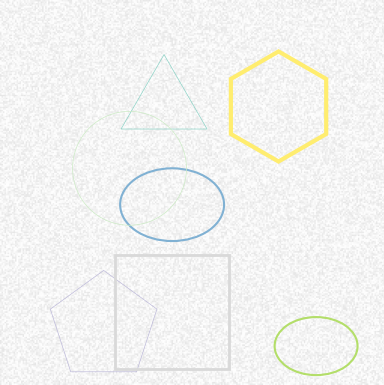[{"shape": "triangle", "thickness": 0.5, "radius": 0.64, "center": [0.426, 0.729]}, {"shape": "pentagon", "thickness": 0.5, "radius": 0.73, "center": [0.269, 0.152]}, {"shape": "oval", "thickness": 1.5, "radius": 0.67, "center": [0.447, 0.468]}, {"shape": "oval", "thickness": 1.5, "radius": 0.54, "center": [0.821, 0.101]}, {"shape": "square", "thickness": 2, "radius": 0.74, "center": [0.448, 0.189]}, {"shape": "circle", "thickness": 0.5, "radius": 0.74, "center": [0.336, 0.563]}, {"shape": "hexagon", "thickness": 3, "radius": 0.71, "center": [0.723, 0.723]}]